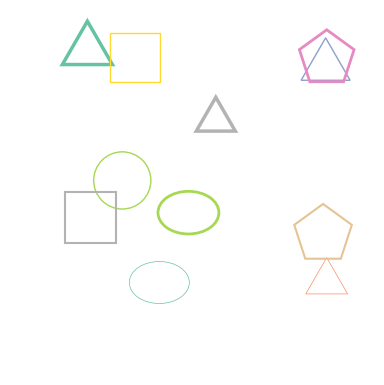[{"shape": "oval", "thickness": 0.5, "radius": 0.39, "center": [0.414, 0.266]}, {"shape": "triangle", "thickness": 2.5, "radius": 0.38, "center": [0.227, 0.87]}, {"shape": "triangle", "thickness": 0.5, "radius": 0.31, "center": [0.849, 0.268]}, {"shape": "triangle", "thickness": 1, "radius": 0.37, "center": [0.846, 0.828]}, {"shape": "pentagon", "thickness": 2, "radius": 0.37, "center": [0.849, 0.848]}, {"shape": "oval", "thickness": 2, "radius": 0.4, "center": [0.489, 0.448]}, {"shape": "circle", "thickness": 1, "radius": 0.37, "center": [0.318, 0.531]}, {"shape": "square", "thickness": 1, "radius": 0.32, "center": [0.351, 0.851]}, {"shape": "pentagon", "thickness": 1.5, "radius": 0.39, "center": [0.839, 0.392]}, {"shape": "triangle", "thickness": 2.5, "radius": 0.29, "center": [0.561, 0.689]}, {"shape": "square", "thickness": 1.5, "radius": 0.33, "center": [0.234, 0.435]}]